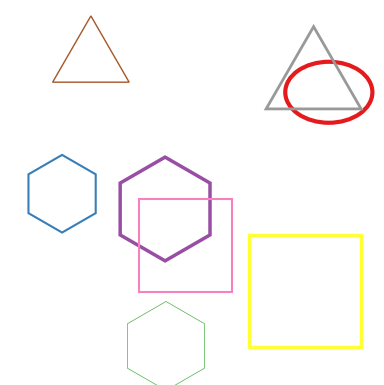[{"shape": "oval", "thickness": 3, "radius": 0.57, "center": [0.854, 0.76]}, {"shape": "hexagon", "thickness": 1.5, "radius": 0.5, "center": [0.161, 0.497]}, {"shape": "hexagon", "thickness": 0.5, "radius": 0.58, "center": [0.431, 0.101]}, {"shape": "hexagon", "thickness": 2.5, "radius": 0.67, "center": [0.429, 0.457]}, {"shape": "square", "thickness": 2.5, "radius": 0.73, "center": [0.793, 0.245]}, {"shape": "triangle", "thickness": 1, "radius": 0.57, "center": [0.236, 0.844]}, {"shape": "square", "thickness": 1.5, "radius": 0.61, "center": [0.482, 0.362]}, {"shape": "triangle", "thickness": 2, "radius": 0.71, "center": [0.815, 0.788]}]